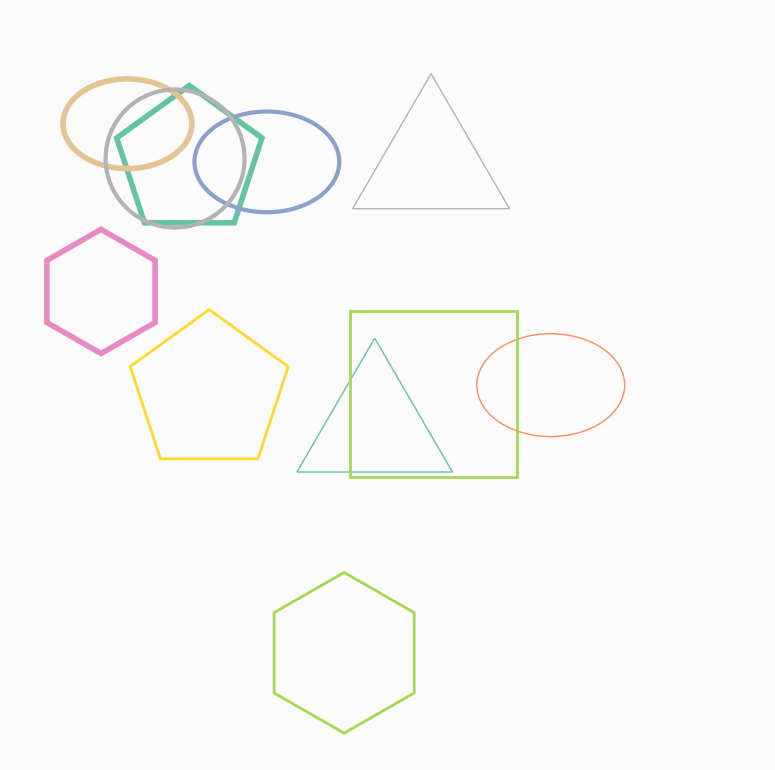[{"shape": "pentagon", "thickness": 2, "radius": 0.49, "center": [0.244, 0.79]}, {"shape": "triangle", "thickness": 0.5, "radius": 0.58, "center": [0.483, 0.445]}, {"shape": "oval", "thickness": 0.5, "radius": 0.48, "center": [0.711, 0.5]}, {"shape": "oval", "thickness": 1.5, "radius": 0.47, "center": [0.344, 0.79]}, {"shape": "hexagon", "thickness": 2, "radius": 0.4, "center": [0.13, 0.622]}, {"shape": "hexagon", "thickness": 1, "radius": 0.52, "center": [0.444, 0.152]}, {"shape": "square", "thickness": 1, "radius": 0.54, "center": [0.56, 0.489]}, {"shape": "pentagon", "thickness": 1, "radius": 0.54, "center": [0.27, 0.491]}, {"shape": "oval", "thickness": 2, "radius": 0.42, "center": [0.164, 0.839]}, {"shape": "triangle", "thickness": 0.5, "radius": 0.58, "center": [0.556, 0.787]}, {"shape": "circle", "thickness": 1.5, "radius": 0.45, "center": [0.226, 0.794]}]